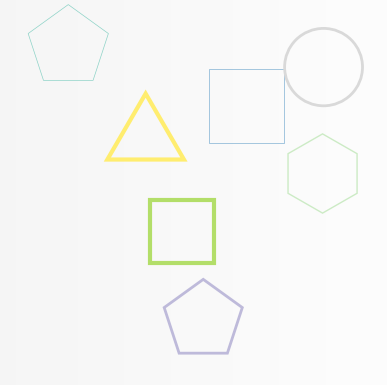[{"shape": "pentagon", "thickness": 0.5, "radius": 0.54, "center": [0.176, 0.879]}, {"shape": "pentagon", "thickness": 2, "radius": 0.53, "center": [0.525, 0.168]}, {"shape": "square", "thickness": 0.5, "radius": 0.48, "center": [0.636, 0.724]}, {"shape": "square", "thickness": 3, "radius": 0.41, "center": [0.47, 0.399]}, {"shape": "circle", "thickness": 2, "radius": 0.5, "center": [0.835, 0.826]}, {"shape": "hexagon", "thickness": 1, "radius": 0.51, "center": [0.832, 0.549]}, {"shape": "triangle", "thickness": 3, "radius": 0.57, "center": [0.376, 0.643]}]